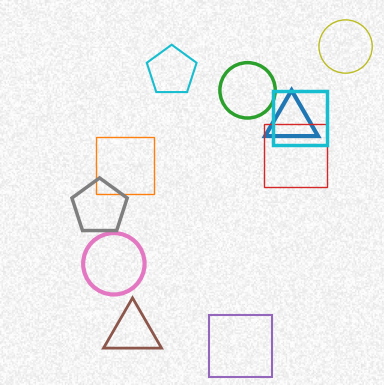[{"shape": "triangle", "thickness": 3, "radius": 0.4, "center": [0.757, 0.686]}, {"shape": "square", "thickness": 1, "radius": 0.37, "center": [0.325, 0.571]}, {"shape": "circle", "thickness": 2.5, "radius": 0.36, "center": [0.643, 0.765]}, {"shape": "square", "thickness": 1, "radius": 0.41, "center": [0.767, 0.595]}, {"shape": "square", "thickness": 1.5, "radius": 0.41, "center": [0.625, 0.101]}, {"shape": "triangle", "thickness": 2, "radius": 0.44, "center": [0.344, 0.139]}, {"shape": "circle", "thickness": 3, "radius": 0.4, "center": [0.296, 0.315]}, {"shape": "pentagon", "thickness": 2.5, "radius": 0.38, "center": [0.259, 0.462]}, {"shape": "circle", "thickness": 1, "radius": 0.35, "center": [0.898, 0.879]}, {"shape": "pentagon", "thickness": 1.5, "radius": 0.34, "center": [0.446, 0.816]}, {"shape": "square", "thickness": 2.5, "radius": 0.35, "center": [0.78, 0.694]}]